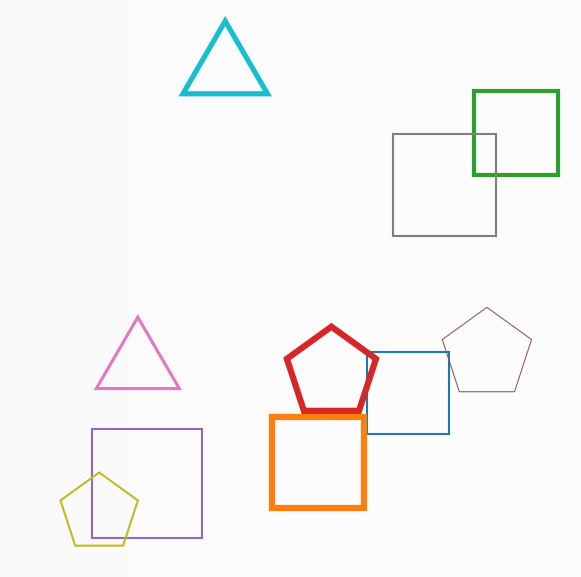[{"shape": "square", "thickness": 1, "radius": 0.35, "center": [0.702, 0.319]}, {"shape": "square", "thickness": 3, "radius": 0.39, "center": [0.547, 0.198]}, {"shape": "square", "thickness": 2, "radius": 0.36, "center": [0.888, 0.769]}, {"shape": "pentagon", "thickness": 3, "radius": 0.4, "center": [0.57, 0.353]}, {"shape": "square", "thickness": 1, "radius": 0.47, "center": [0.253, 0.162]}, {"shape": "pentagon", "thickness": 0.5, "radius": 0.4, "center": [0.838, 0.386]}, {"shape": "triangle", "thickness": 1.5, "radius": 0.41, "center": [0.237, 0.368]}, {"shape": "square", "thickness": 1, "radius": 0.44, "center": [0.765, 0.679]}, {"shape": "pentagon", "thickness": 1, "radius": 0.35, "center": [0.171, 0.111]}, {"shape": "triangle", "thickness": 2.5, "radius": 0.42, "center": [0.387, 0.879]}]